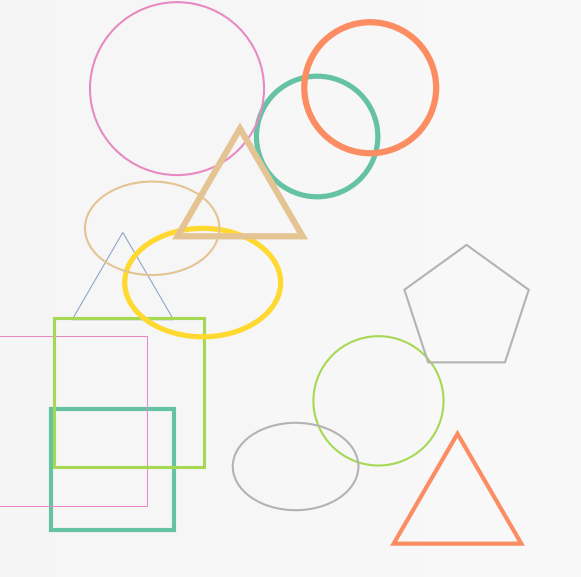[{"shape": "circle", "thickness": 2.5, "radius": 0.52, "center": [0.546, 0.763]}, {"shape": "square", "thickness": 2, "radius": 0.53, "center": [0.193, 0.186]}, {"shape": "circle", "thickness": 3, "radius": 0.57, "center": [0.637, 0.847]}, {"shape": "triangle", "thickness": 2, "radius": 0.63, "center": [0.787, 0.121]}, {"shape": "triangle", "thickness": 0.5, "radius": 0.5, "center": [0.211, 0.496]}, {"shape": "square", "thickness": 0.5, "radius": 0.74, "center": [0.105, 0.27]}, {"shape": "circle", "thickness": 1, "radius": 0.75, "center": [0.305, 0.846]}, {"shape": "circle", "thickness": 1, "radius": 0.56, "center": [0.651, 0.305]}, {"shape": "square", "thickness": 1.5, "radius": 0.64, "center": [0.222, 0.32]}, {"shape": "oval", "thickness": 2.5, "radius": 0.67, "center": [0.349, 0.51]}, {"shape": "oval", "thickness": 1, "radius": 0.58, "center": [0.262, 0.604]}, {"shape": "triangle", "thickness": 3, "radius": 0.62, "center": [0.413, 0.652]}, {"shape": "pentagon", "thickness": 1, "radius": 0.56, "center": [0.803, 0.463]}, {"shape": "oval", "thickness": 1, "radius": 0.54, "center": [0.509, 0.191]}]